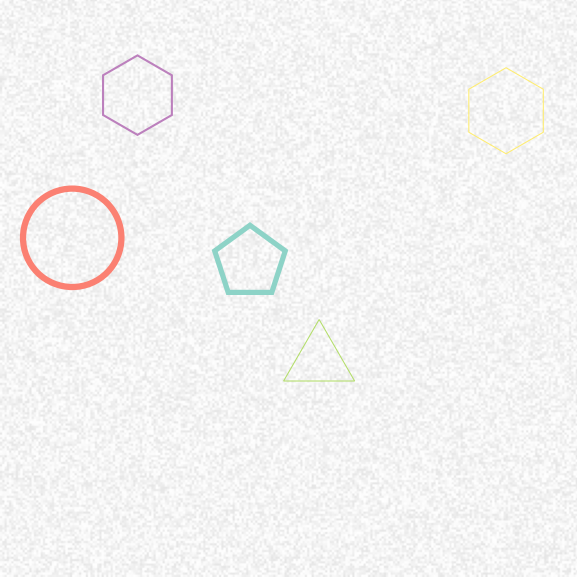[{"shape": "pentagon", "thickness": 2.5, "radius": 0.32, "center": [0.433, 0.545]}, {"shape": "circle", "thickness": 3, "radius": 0.43, "center": [0.125, 0.587]}, {"shape": "triangle", "thickness": 0.5, "radius": 0.36, "center": [0.553, 0.375]}, {"shape": "hexagon", "thickness": 1, "radius": 0.34, "center": [0.238, 0.834]}, {"shape": "hexagon", "thickness": 0.5, "radius": 0.37, "center": [0.876, 0.807]}]